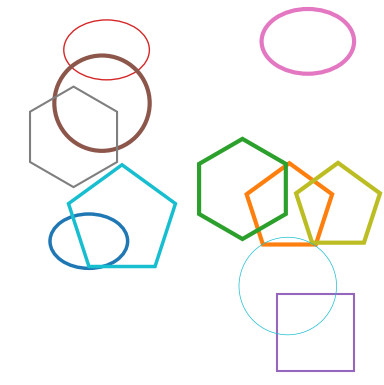[{"shape": "oval", "thickness": 2.5, "radius": 0.5, "center": [0.231, 0.374]}, {"shape": "pentagon", "thickness": 3, "radius": 0.58, "center": [0.752, 0.459]}, {"shape": "hexagon", "thickness": 3, "radius": 0.65, "center": [0.63, 0.509]}, {"shape": "oval", "thickness": 1, "radius": 0.56, "center": [0.277, 0.87]}, {"shape": "square", "thickness": 1.5, "radius": 0.5, "center": [0.819, 0.136]}, {"shape": "circle", "thickness": 3, "radius": 0.62, "center": [0.265, 0.732]}, {"shape": "oval", "thickness": 3, "radius": 0.6, "center": [0.8, 0.893]}, {"shape": "hexagon", "thickness": 1.5, "radius": 0.65, "center": [0.191, 0.644]}, {"shape": "pentagon", "thickness": 3, "radius": 0.57, "center": [0.878, 0.462]}, {"shape": "pentagon", "thickness": 2.5, "radius": 0.73, "center": [0.317, 0.426]}, {"shape": "circle", "thickness": 0.5, "radius": 0.63, "center": [0.747, 0.257]}]